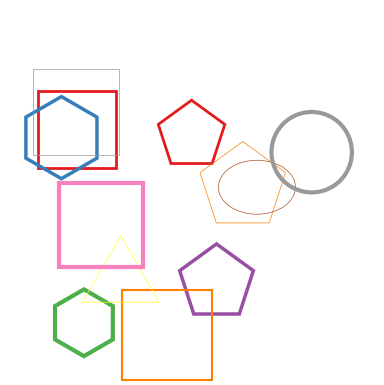[{"shape": "square", "thickness": 2, "radius": 0.5, "center": [0.2, 0.664]}, {"shape": "pentagon", "thickness": 2, "radius": 0.45, "center": [0.498, 0.649]}, {"shape": "hexagon", "thickness": 2.5, "radius": 0.53, "center": [0.16, 0.643]}, {"shape": "hexagon", "thickness": 3, "radius": 0.43, "center": [0.218, 0.162]}, {"shape": "pentagon", "thickness": 2.5, "radius": 0.5, "center": [0.562, 0.266]}, {"shape": "pentagon", "thickness": 0.5, "radius": 0.58, "center": [0.631, 0.516]}, {"shape": "square", "thickness": 1.5, "radius": 0.58, "center": [0.433, 0.131]}, {"shape": "triangle", "thickness": 0.5, "radius": 0.57, "center": [0.314, 0.273]}, {"shape": "oval", "thickness": 0.5, "radius": 0.5, "center": [0.667, 0.514]}, {"shape": "square", "thickness": 3, "radius": 0.55, "center": [0.263, 0.415]}, {"shape": "circle", "thickness": 3, "radius": 0.52, "center": [0.81, 0.605]}, {"shape": "square", "thickness": 0.5, "radius": 0.56, "center": [0.197, 0.71]}]